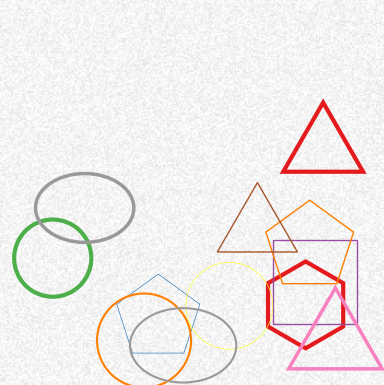[{"shape": "hexagon", "thickness": 3, "radius": 0.56, "center": [0.794, 0.208]}, {"shape": "triangle", "thickness": 3, "radius": 0.6, "center": [0.839, 0.614]}, {"shape": "pentagon", "thickness": 0.5, "radius": 0.57, "center": [0.411, 0.175]}, {"shape": "circle", "thickness": 3, "radius": 0.5, "center": [0.137, 0.329]}, {"shape": "square", "thickness": 1, "radius": 0.55, "center": [0.818, 0.268]}, {"shape": "pentagon", "thickness": 1, "radius": 0.6, "center": [0.804, 0.36]}, {"shape": "circle", "thickness": 1.5, "radius": 0.61, "center": [0.374, 0.116]}, {"shape": "circle", "thickness": 0.5, "radius": 0.56, "center": [0.596, 0.206]}, {"shape": "triangle", "thickness": 1, "radius": 0.6, "center": [0.669, 0.406]}, {"shape": "triangle", "thickness": 2.5, "radius": 0.7, "center": [0.871, 0.112]}, {"shape": "oval", "thickness": 1.5, "radius": 0.69, "center": [0.476, 0.103]}, {"shape": "oval", "thickness": 2.5, "radius": 0.64, "center": [0.22, 0.46]}]